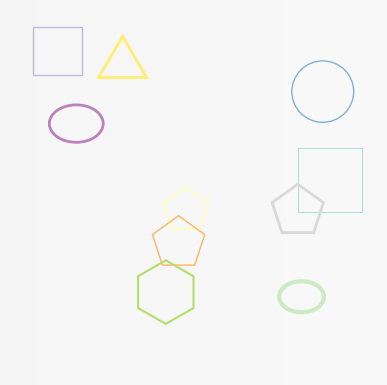[{"shape": "square", "thickness": 0.5, "radius": 0.41, "center": [0.851, 0.533]}, {"shape": "pentagon", "thickness": 1, "radius": 0.3, "center": [0.48, 0.453]}, {"shape": "square", "thickness": 1, "radius": 0.32, "center": [0.148, 0.867]}, {"shape": "circle", "thickness": 1, "radius": 0.4, "center": [0.833, 0.762]}, {"shape": "pentagon", "thickness": 1, "radius": 0.35, "center": [0.461, 0.369]}, {"shape": "hexagon", "thickness": 1.5, "radius": 0.41, "center": [0.428, 0.241]}, {"shape": "pentagon", "thickness": 2, "radius": 0.35, "center": [0.768, 0.452]}, {"shape": "oval", "thickness": 2, "radius": 0.35, "center": [0.197, 0.679]}, {"shape": "oval", "thickness": 3, "radius": 0.29, "center": [0.778, 0.229]}, {"shape": "triangle", "thickness": 2, "radius": 0.36, "center": [0.316, 0.834]}]